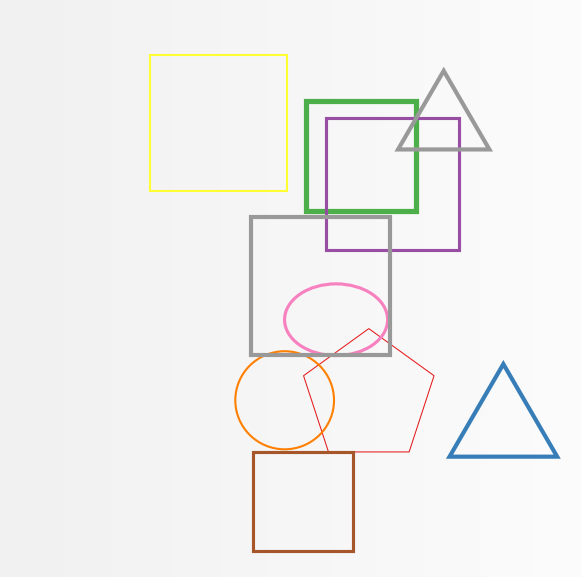[{"shape": "pentagon", "thickness": 0.5, "radius": 0.59, "center": [0.634, 0.312]}, {"shape": "triangle", "thickness": 2, "radius": 0.53, "center": [0.866, 0.262]}, {"shape": "square", "thickness": 2.5, "radius": 0.48, "center": [0.621, 0.728]}, {"shape": "square", "thickness": 1.5, "radius": 0.57, "center": [0.676, 0.68]}, {"shape": "circle", "thickness": 1, "radius": 0.42, "center": [0.49, 0.306]}, {"shape": "square", "thickness": 1, "radius": 0.59, "center": [0.375, 0.786]}, {"shape": "square", "thickness": 1.5, "radius": 0.43, "center": [0.521, 0.13]}, {"shape": "oval", "thickness": 1.5, "radius": 0.44, "center": [0.578, 0.446]}, {"shape": "triangle", "thickness": 2, "radius": 0.45, "center": [0.763, 0.786]}, {"shape": "square", "thickness": 2, "radius": 0.6, "center": [0.551, 0.503]}]